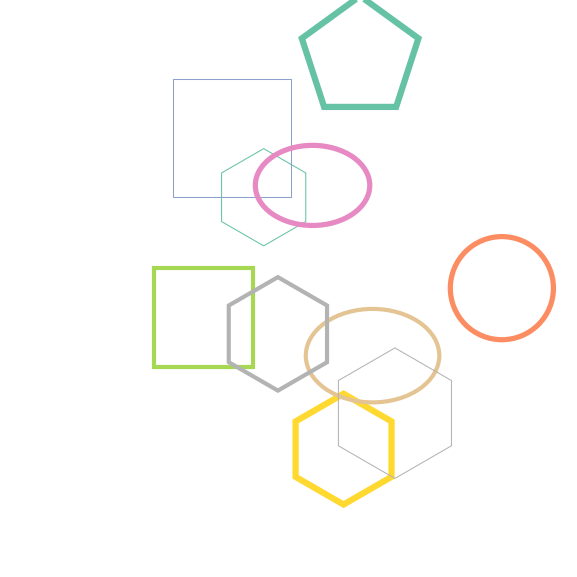[{"shape": "pentagon", "thickness": 3, "radius": 0.53, "center": [0.624, 0.9]}, {"shape": "hexagon", "thickness": 0.5, "radius": 0.42, "center": [0.457, 0.658]}, {"shape": "circle", "thickness": 2.5, "radius": 0.45, "center": [0.869, 0.5]}, {"shape": "square", "thickness": 0.5, "radius": 0.51, "center": [0.402, 0.761]}, {"shape": "oval", "thickness": 2.5, "radius": 0.5, "center": [0.541, 0.678]}, {"shape": "square", "thickness": 2, "radius": 0.42, "center": [0.352, 0.449]}, {"shape": "hexagon", "thickness": 3, "radius": 0.48, "center": [0.595, 0.221]}, {"shape": "oval", "thickness": 2, "radius": 0.58, "center": [0.645, 0.383]}, {"shape": "hexagon", "thickness": 0.5, "radius": 0.57, "center": [0.684, 0.284]}, {"shape": "hexagon", "thickness": 2, "radius": 0.49, "center": [0.481, 0.421]}]